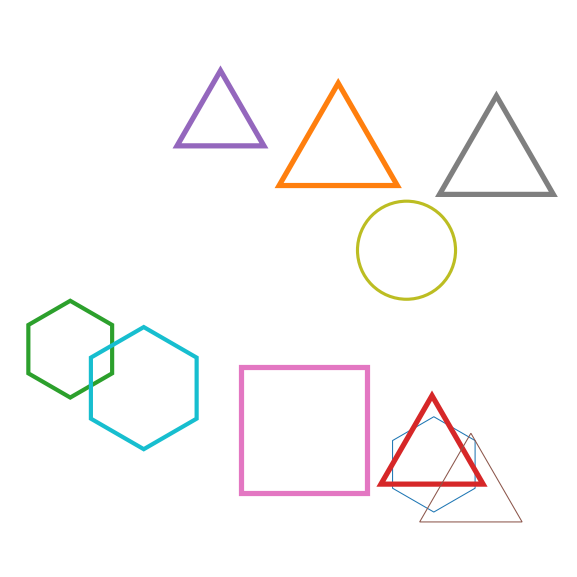[{"shape": "hexagon", "thickness": 0.5, "radius": 0.41, "center": [0.751, 0.195]}, {"shape": "triangle", "thickness": 2.5, "radius": 0.59, "center": [0.586, 0.737]}, {"shape": "hexagon", "thickness": 2, "radius": 0.42, "center": [0.122, 0.395]}, {"shape": "triangle", "thickness": 2.5, "radius": 0.51, "center": [0.748, 0.212]}, {"shape": "triangle", "thickness": 2.5, "radius": 0.43, "center": [0.382, 0.79]}, {"shape": "triangle", "thickness": 0.5, "radius": 0.51, "center": [0.815, 0.147]}, {"shape": "square", "thickness": 2.5, "radius": 0.54, "center": [0.526, 0.255]}, {"shape": "triangle", "thickness": 2.5, "radius": 0.57, "center": [0.86, 0.719]}, {"shape": "circle", "thickness": 1.5, "radius": 0.42, "center": [0.704, 0.566]}, {"shape": "hexagon", "thickness": 2, "radius": 0.53, "center": [0.249, 0.327]}]